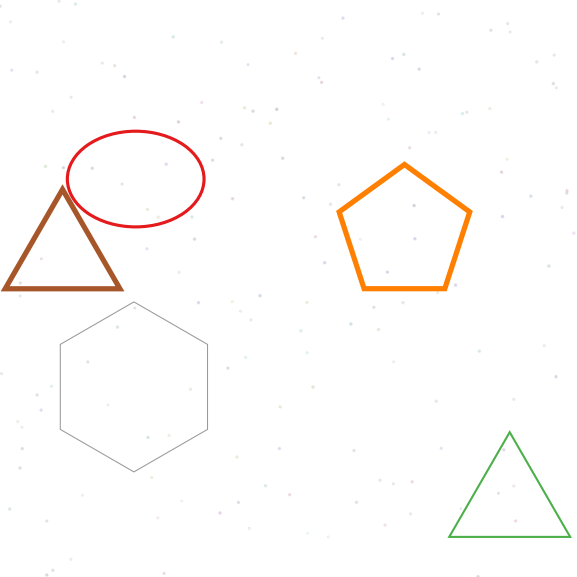[{"shape": "oval", "thickness": 1.5, "radius": 0.59, "center": [0.235, 0.689]}, {"shape": "triangle", "thickness": 1, "radius": 0.6, "center": [0.883, 0.13]}, {"shape": "pentagon", "thickness": 2.5, "radius": 0.59, "center": [0.7, 0.595]}, {"shape": "triangle", "thickness": 2.5, "radius": 0.57, "center": [0.108, 0.556]}, {"shape": "hexagon", "thickness": 0.5, "radius": 0.74, "center": [0.232, 0.329]}]